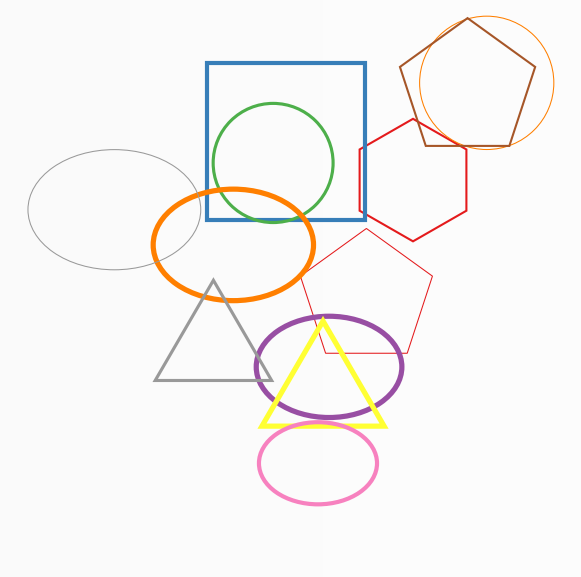[{"shape": "hexagon", "thickness": 1, "radius": 0.53, "center": [0.711, 0.687]}, {"shape": "pentagon", "thickness": 0.5, "radius": 0.6, "center": [0.63, 0.484]}, {"shape": "square", "thickness": 2, "radius": 0.68, "center": [0.492, 0.754]}, {"shape": "circle", "thickness": 1.5, "radius": 0.52, "center": [0.47, 0.717]}, {"shape": "oval", "thickness": 2.5, "radius": 0.63, "center": [0.566, 0.364]}, {"shape": "oval", "thickness": 2.5, "radius": 0.69, "center": [0.401, 0.575]}, {"shape": "circle", "thickness": 0.5, "radius": 0.58, "center": [0.837, 0.856]}, {"shape": "triangle", "thickness": 2.5, "radius": 0.61, "center": [0.556, 0.322]}, {"shape": "pentagon", "thickness": 1, "radius": 0.61, "center": [0.804, 0.845]}, {"shape": "oval", "thickness": 2, "radius": 0.51, "center": [0.547, 0.197]}, {"shape": "oval", "thickness": 0.5, "radius": 0.74, "center": [0.197, 0.636]}, {"shape": "triangle", "thickness": 1.5, "radius": 0.58, "center": [0.367, 0.398]}]